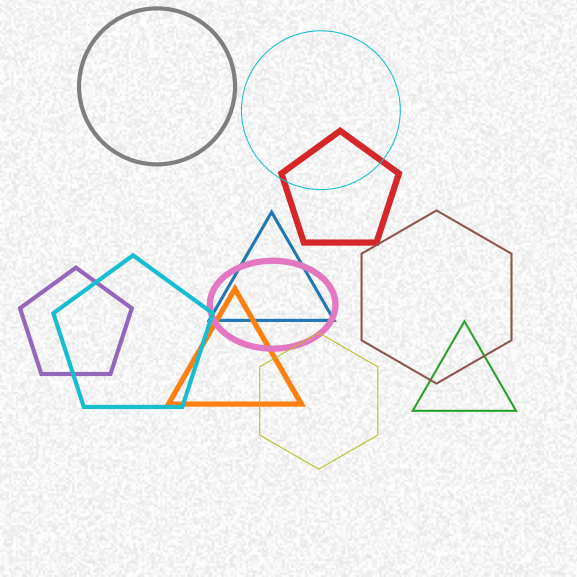[{"shape": "triangle", "thickness": 1.5, "radius": 0.62, "center": [0.47, 0.507]}, {"shape": "triangle", "thickness": 2.5, "radius": 0.66, "center": [0.407, 0.366]}, {"shape": "triangle", "thickness": 1, "radius": 0.52, "center": [0.804, 0.339]}, {"shape": "pentagon", "thickness": 3, "radius": 0.53, "center": [0.589, 0.666]}, {"shape": "pentagon", "thickness": 2, "radius": 0.51, "center": [0.131, 0.434]}, {"shape": "hexagon", "thickness": 1, "radius": 0.75, "center": [0.756, 0.485]}, {"shape": "oval", "thickness": 3, "radius": 0.54, "center": [0.472, 0.472]}, {"shape": "circle", "thickness": 2, "radius": 0.68, "center": [0.272, 0.85]}, {"shape": "hexagon", "thickness": 0.5, "radius": 0.59, "center": [0.552, 0.305]}, {"shape": "circle", "thickness": 0.5, "radius": 0.69, "center": [0.556, 0.808]}, {"shape": "pentagon", "thickness": 2, "radius": 0.73, "center": [0.23, 0.412]}]